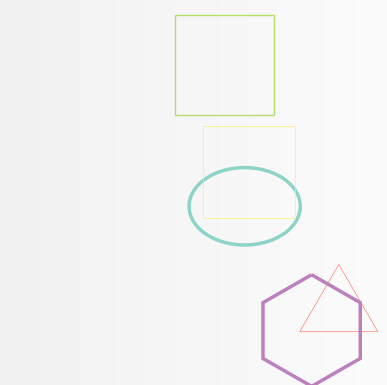[{"shape": "oval", "thickness": 2.5, "radius": 0.72, "center": [0.631, 0.464]}, {"shape": "triangle", "thickness": 0.5, "radius": 0.58, "center": [0.874, 0.197]}, {"shape": "square", "thickness": 1, "radius": 0.64, "center": [0.579, 0.831]}, {"shape": "hexagon", "thickness": 2.5, "radius": 0.72, "center": [0.804, 0.141]}, {"shape": "square", "thickness": 0.5, "radius": 0.59, "center": [0.642, 0.553]}]